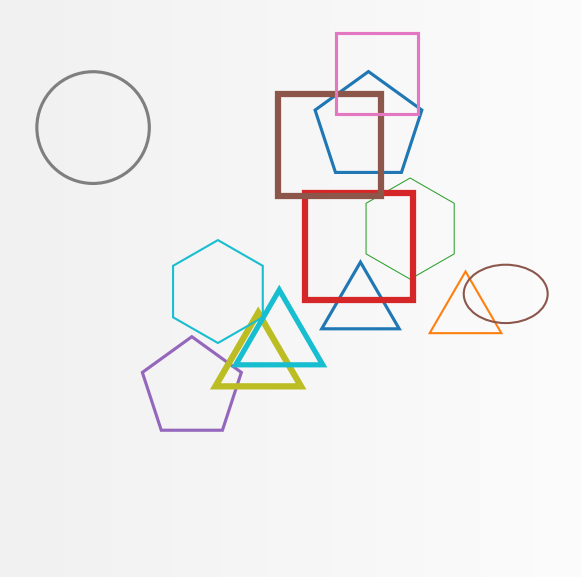[{"shape": "triangle", "thickness": 1.5, "radius": 0.38, "center": [0.62, 0.468]}, {"shape": "pentagon", "thickness": 1.5, "radius": 0.48, "center": [0.634, 0.779]}, {"shape": "triangle", "thickness": 1, "radius": 0.36, "center": [0.801, 0.458]}, {"shape": "hexagon", "thickness": 0.5, "radius": 0.44, "center": [0.706, 0.603]}, {"shape": "square", "thickness": 3, "radius": 0.46, "center": [0.618, 0.572]}, {"shape": "pentagon", "thickness": 1.5, "radius": 0.45, "center": [0.33, 0.327]}, {"shape": "oval", "thickness": 1, "radius": 0.36, "center": [0.87, 0.49]}, {"shape": "square", "thickness": 3, "radius": 0.44, "center": [0.566, 0.748]}, {"shape": "square", "thickness": 1.5, "radius": 0.35, "center": [0.649, 0.872]}, {"shape": "circle", "thickness": 1.5, "radius": 0.48, "center": [0.16, 0.778]}, {"shape": "triangle", "thickness": 3, "radius": 0.43, "center": [0.444, 0.373]}, {"shape": "triangle", "thickness": 2.5, "radius": 0.43, "center": [0.48, 0.411]}, {"shape": "hexagon", "thickness": 1, "radius": 0.45, "center": [0.375, 0.494]}]